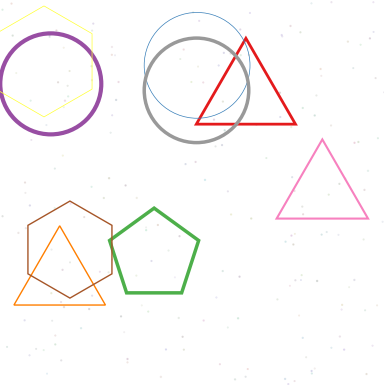[{"shape": "triangle", "thickness": 2, "radius": 0.74, "center": [0.639, 0.752]}, {"shape": "circle", "thickness": 0.5, "radius": 0.69, "center": [0.512, 0.83]}, {"shape": "pentagon", "thickness": 2.5, "radius": 0.61, "center": [0.4, 0.338]}, {"shape": "circle", "thickness": 3, "radius": 0.66, "center": [0.132, 0.782]}, {"shape": "triangle", "thickness": 1, "radius": 0.69, "center": [0.155, 0.276]}, {"shape": "hexagon", "thickness": 0.5, "radius": 0.72, "center": [0.114, 0.841]}, {"shape": "hexagon", "thickness": 1, "radius": 0.63, "center": [0.182, 0.352]}, {"shape": "triangle", "thickness": 1.5, "radius": 0.69, "center": [0.837, 0.501]}, {"shape": "circle", "thickness": 2.5, "radius": 0.68, "center": [0.51, 0.765]}]